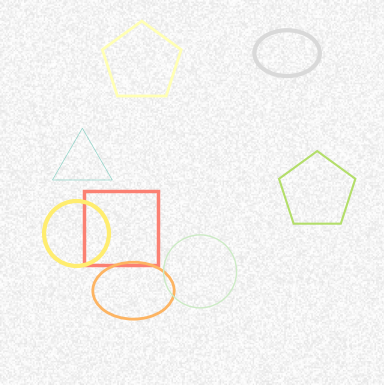[{"shape": "triangle", "thickness": 0.5, "radius": 0.45, "center": [0.214, 0.577]}, {"shape": "pentagon", "thickness": 2, "radius": 0.54, "center": [0.368, 0.838]}, {"shape": "square", "thickness": 2.5, "radius": 0.48, "center": [0.315, 0.409]}, {"shape": "oval", "thickness": 2, "radius": 0.53, "center": [0.347, 0.245]}, {"shape": "pentagon", "thickness": 1.5, "radius": 0.52, "center": [0.824, 0.503]}, {"shape": "oval", "thickness": 3, "radius": 0.43, "center": [0.746, 0.862]}, {"shape": "circle", "thickness": 1, "radius": 0.47, "center": [0.52, 0.295]}, {"shape": "circle", "thickness": 3, "radius": 0.42, "center": [0.199, 0.394]}]